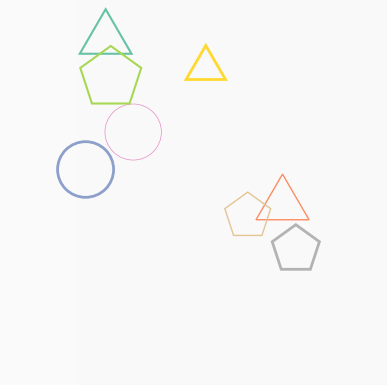[{"shape": "triangle", "thickness": 1.5, "radius": 0.39, "center": [0.273, 0.899]}, {"shape": "triangle", "thickness": 1, "radius": 0.4, "center": [0.729, 0.469]}, {"shape": "circle", "thickness": 2, "radius": 0.36, "center": [0.221, 0.56]}, {"shape": "circle", "thickness": 0.5, "radius": 0.36, "center": [0.344, 0.657]}, {"shape": "pentagon", "thickness": 1.5, "radius": 0.41, "center": [0.286, 0.798]}, {"shape": "triangle", "thickness": 2, "radius": 0.29, "center": [0.531, 0.823]}, {"shape": "pentagon", "thickness": 1, "radius": 0.31, "center": [0.639, 0.439]}, {"shape": "pentagon", "thickness": 2, "radius": 0.32, "center": [0.763, 0.352]}]